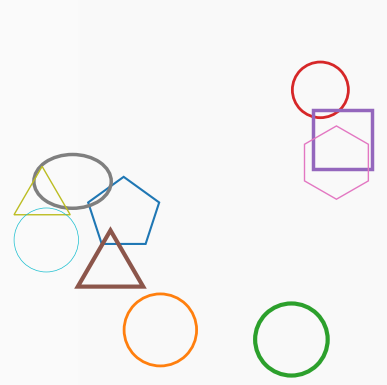[{"shape": "pentagon", "thickness": 1.5, "radius": 0.48, "center": [0.319, 0.444]}, {"shape": "circle", "thickness": 2, "radius": 0.47, "center": [0.414, 0.143]}, {"shape": "circle", "thickness": 3, "radius": 0.47, "center": [0.752, 0.118]}, {"shape": "circle", "thickness": 2, "radius": 0.36, "center": [0.827, 0.767]}, {"shape": "square", "thickness": 2.5, "radius": 0.38, "center": [0.884, 0.638]}, {"shape": "triangle", "thickness": 3, "radius": 0.49, "center": [0.285, 0.304]}, {"shape": "hexagon", "thickness": 1, "radius": 0.48, "center": [0.868, 0.578]}, {"shape": "oval", "thickness": 2.5, "radius": 0.5, "center": [0.187, 0.529]}, {"shape": "triangle", "thickness": 1, "radius": 0.42, "center": [0.109, 0.484]}, {"shape": "circle", "thickness": 0.5, "radius": 0.42, "center": [0.119, 0.377]}]